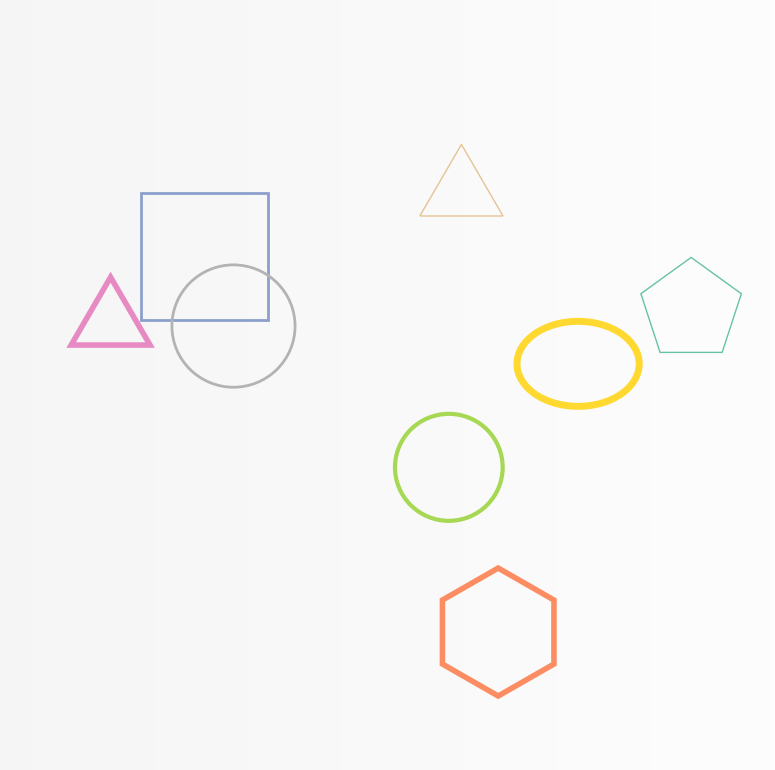[{"shape": "pentagon", "thickness": 0.5, "radius": 0.34, "center": [0.892, 0.597]}, {"shape": "hexagon", "thickness": 2, "radius": 0.42, "center": [0.643, 0.179]}, {"shape": "square", "thickness": 1, "radius": 0.41, "center": [0.263, 0.667]}, {"shape": "triangle", "thickness": 2, "radius": 0.29, "center": [0.143, 0.581]}, {"shape": "circle", "thickness": 1.5, "radius": 0.35, "center": [0.579, 0.393]}, {"shape": "oval", "thickness": 2.5, "radius": 0.39, "center": [0.746, 0.527]}, {"shape": "triangle", "thickness": 0.5, "radius": 0.31, "center": [0.595, 0.75]}, {"shape": "circle", "thickness": 1, "radius": 0.4, "center": [0.301, 0.577]}]